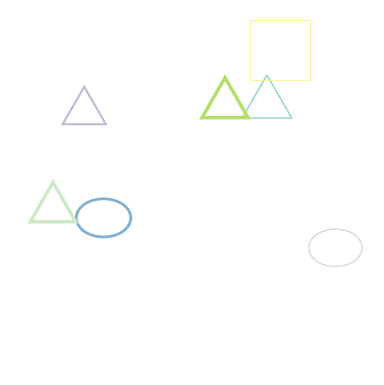[{"shape": "triangle", "thickness": 1, "radius": 0.37, "center": [0.693, 0.731]}, {"shape": "triangle", "thickness": 1.5, "radius": 0.32, "center": [0.219, 0.71]}, {"shape": "oval", "thickness": 2, "radius": 0.35, "center": [0.269, 0.434]}, {"shape": "triangle", "thickness": 2.5, "radius": 0.35, "center": [0.584, 0.729]}, {"shape": "oval", "thickness": 1, "radius": 0.35, "center": [0.871, 0.356]}, {"shape": "triangle", "thickness": 2.5, "radius": 0.34, "center": [0.138, 0.458]}, {"shape": "square", "thickness": 0.5, "radius": 0.39, "center": [0.728, 0.87]}]